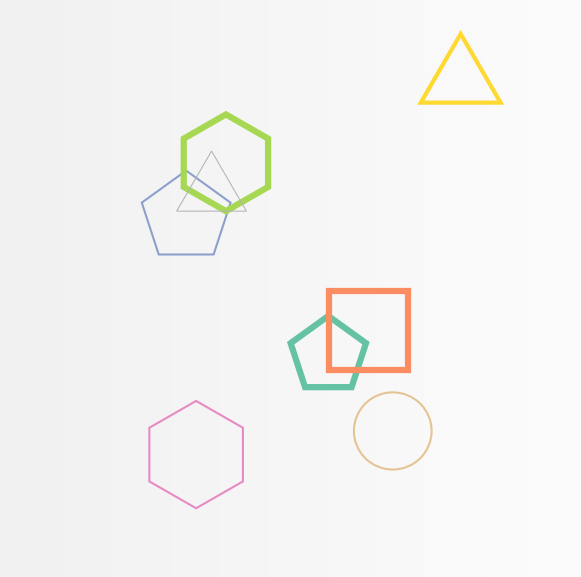[{"shape": "pentagon", "thickness": 3, "radius": 0.34, "center": [0.565, 0.384]}, {"shape": "square", "thickness": 3, "radius": 0.34, "center": [0.634, 0.427]}, {"shape": "pentagon", "thickness": 1, "radius": 0.4, "center": [0.32, 0.623]}, {"shape": "hexagon", "thickness": 1, "radius": 0.46, "center": [0.337, 0.212]}, {"shape": "hexagon", "thickness": 3, "radius": 0.42, "center": [0.389, 0.717]}, {"shape": "triangle", "thickness": 2, "radius": 0.4, "center": [0.793, 0.861]}, {"shape": "circle", "thickness": 1, "radius": 0.33, "center": [0.676, 0.253]}, {"shape": "triangle", "thickness": 0.5, "radius": 0.35, "center": [0.364, 0.668]}]